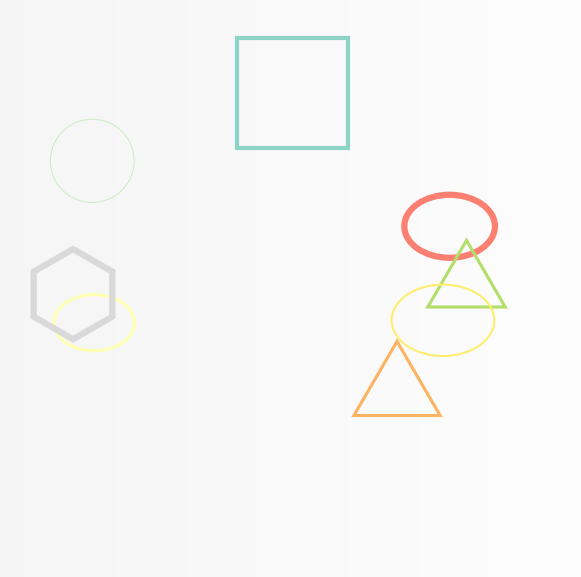[{"shape": "square", "thickness": 2, "radius": 0.48, "center": [0.503, 0.838]}, {"shape": "oval", "thickness": 1.5, "radius": 0.35, "center": [0.162, 0.44]}, {"shape": "oval", "thickness": 3, "radius": 0.39, "center": [0.774, 0.607]}, {"shape": "triangle", "thickness": 1.5, "radius": 0.43, "center": [0.683, 0.322]}, {"shape": "triangle", "thickness": 1.5, "radius": 0.38, "center": [0.803, 0.506]}, {"shape": "hexagon", "thickness": 3, "radius": 0.39, "center": [0.126, 0.49]}, {"shape": "circle", "thickness": 0.5, "radius": 0.36, "center": [0.159, 0.721]}, {"shape": "oval", "thickness": 1, "radius": 0.44, "center": [0.762, 0.445]}]